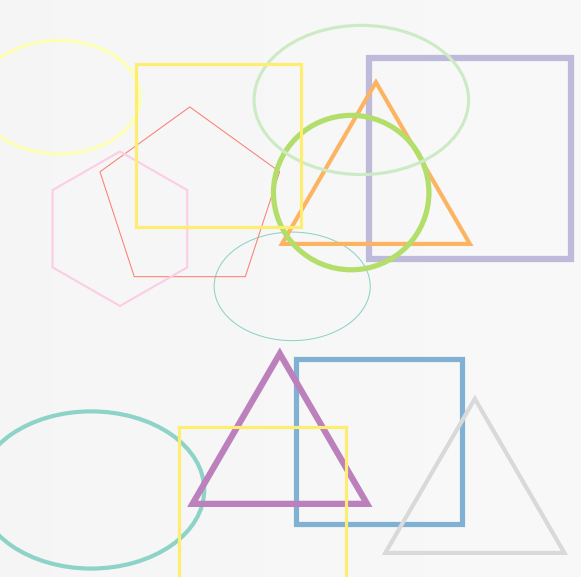[{"shape": "oval", "thickness": 2, "radius": 0.97, "center": [0.157, 0.151]}, {"shape": "oval", "thickness": 0.5, "radius": 0.67, "center": [0.503, 0.503]}, {"shape": "oval", "thickness": 1.5, "radius": 0.7, "center": [0.101, 0.831]}, {"shape": "square", "thickness": 3, "radius": 0.87, "center": [0.809, 0.724]}, {"shape": "pentagon", "thickness": 0.5, "radius": 0.81, "center": [0.326, 0.651]}, {"shape": "square", "thickness": 2.5, "radius": 0.71, "center": [0.652, 0.235]}, {"shape": "triangle", "thickness": 2, "radius": 0.93, "center": [0.647, 0.67]}, {"shape": "circle", "thickness": 2.5, "radius": 0.67, "center": [0.604, 0.666]}, {"shape": "hexagon", "thickness": 1, "radius": 0.67, "center": [0.206, 0.603]}, {"shape": "triangle", "thickness": 2, "radius": 0.89, "center": [0.817, 0.131]}, {"shape": "triangle", "thickness": 3, "radius": 0.87, "center": [0.481, 0.213]}, {"shape": "oval", "thickness": 1.5, "radius": 0.92, "center": [0.622, 0.826]}, {"shape": "square", "thickness": 1.5, "radius": 0.72, "center": [0.452, 0.115]}, {"shape": "square", "thickness": 1.5, "radius": 0.71, "center": [0.376, 0.747]}]